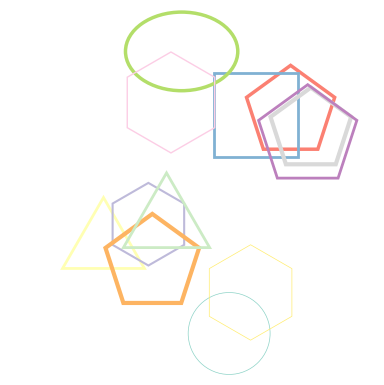[{"shape": "circle", "thickness": 0.5, "radius": 0.53, "center": [0.595, 0.134]}, {"shape": "triangle", "thickness": 2, "radius": 0.61, "center": [0.269, 0.364]}, {"shape": "hexagon", "thickness": 1.5, "radius": 0.54, "center": [0.385, 0.418]}, {"shape": "pentagon", "thickness": 2.5, "radius": 0.6, "center": [0.755, 0.71]}, {"shape": "square", "thickness": 2, "radius": 0.54, "center": [0.665, 0.701]}, {"shape": "pentagon", "thickness": 3, "radius": 0.64, "center": [0.396, 0.317]}, {"shape": "oval", "thickness": 2.5, "radius": 0.73, "center": [0.472, 0.867]}, {"shape": "hexagon", "thickness": 1, "radius": 0.66, "center": [0.444, 0.734]}, {"shape": "pentagon", "thickness": 3, "radius": 0.55, "center": [0.807, 0.662]}, {"shape": "pentagon", "thickness": 2, "radius": 0.67, "center": [0.799, 0.646]}, {"shape": "triangle", "thickness": 2, "radius": 0.65, "center": [0.433, 0.422]}, {"shape": "hexagon", "thickness": 0.5, "radius": 0.62, "center": [0.651, 0.24]}]